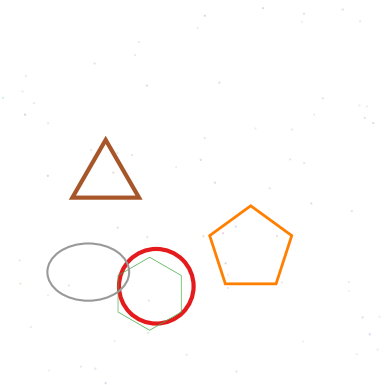[{"shape": "circle", "thickness": 3, "radius": 0.48, "center": [0.406, 0.256]}, {"shape": "hexagon", "thickness": 0.5, "radius": 0.47, "center": [0.389, 0.237]}, {"shape": "pentagon", "thickness": 2, "radius": 0.56, "center": [0.651, 0.353]}, {"shape": "triangle", "thickness": 3, "radius": 0.5, "center": [0.274, 0.537]}, {"shape": "oval", "thickness": 1.5, "radius": 0.53, "center": [0.229, 0.293]}]